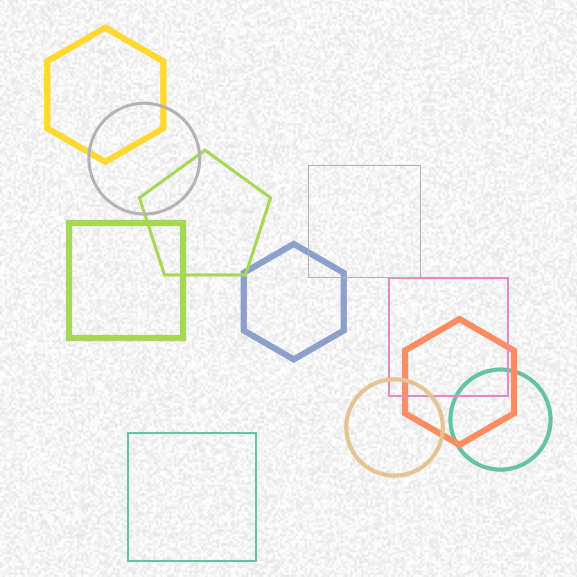[{"shape": "circle", "thickness": 2, "radius": 0.43, "center": [0.867, 0.273]}, {"shape": "square", "thickness": 1, "radius": 0.55, "center": [0.332, 0.139]}, {"shape": "hexagon", "thickness": 3, "radius": 0.54, "center": [0.796, 0.338]}, {"shape": "hexagon", "thickness": 3, "radius": 0.5, "center": [0.509, 0.477]}, {"shape": "square", "thickness": 1, "radius": 0.51, "center": [0.776, 0.415]}, {"shape": "square", "thickness": 3, "radius": 0.5, "center": [0.218, 0.514]}, {"shape": "pentagon", "thickness": 1.5, "radius": 0.6, "center": [0.355, 0.62]}, {"shape": "hexagon", "thickness": 3, "radius": 0.58, "center": [0.182, 0.835]}, {"shape": "circle", "thickness": 2, "radius": 0.42, "center": [0.683, 0.259]}, {"shape": "square", "thickness": 0.5, "radius": 0.48, "center": [0.63, 0.617]}, {"shape": "circle", "thickness": 1.5, "radius": 0.48, "center": [0.25, 0.724]}]